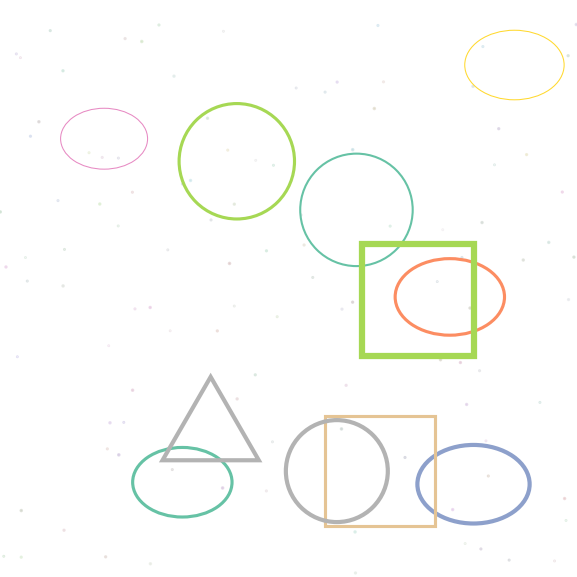[{"shape": "circle", "thickness": 1, "radius": 0.49, "center": [0.617, 0.636]}, {"shape": "oval", "thickness": 1.5, "radius": 0.43, "center": [0.316, 0.164]}, {"shape": "oval", "thickness": 1.5, "radius": 0.47, "center": [0.779, 0.485]}, {"shape": "oval", "thickness": 2, "radius": 0.49, "center": [0.82, 0.161]}, {"shape": "oval", "thickness": 0.5, "radius": 0.38, "center": [0.18, 0.759]}, {"shape": "circle", "thickness": 1.5, "radius": 0.5, "center": [0.41, 0.72]}, {"shape": "square", "thickness": 3, "radius": 0.48, "center": [0.725, 0.48]}, {"shape": "oval", "thickness": 0.5, "radius": 0.43, "center": [0.891, 0.887]}, {"shape": "square", "thickness": 1.5, "radius": 0.48, "center": [0.658, 0.183]}, {"shape": "triangle", "thickness": 2, "radius": 0.48, "center": [0.365, 0.25]}, {"shape": "circle", "thickness": 2, "radius": 0.44, "center": [0.583, 0.183]}]